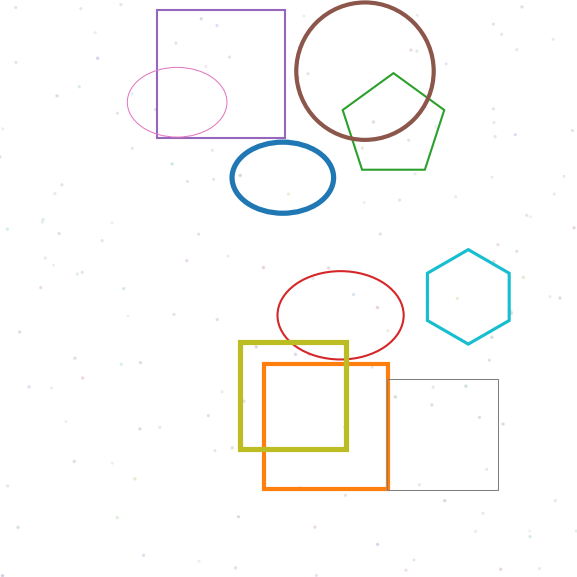[{"shape": "oval", "thickness": 2.5, "radius": 0.44, "center": [0.49, 0.691]}, {"shape": "square", "thickness": 2, "radius": 0.54, "center": [0.565, 0.261]}, {"shape": "pentagon", "thickness": 1, "radius": 0.46, "center": [0.681, 0.78]}, {"shape": "oval", "thickness": 1, "radius": 0.55, "center": [0.59, 0.453]}, {"shape": "square", "thickness": 1, "radius": 0.55, "center": [0.382, 0.871]}, {"shape": "circle", "thickness": 2, "radius": 0.59, "center": [0.632, 0.876]}, {"shape": "oval", "thickness": 0.5, "radius": 0.43, "center": [0.307, 0.822]}, {"shape": "square", "thickness": 0.5, "radius": 0.48, "center": [0.766, 0.247]}, {"shape": "square", "thickness": 2.5, "radius": 0.46, "center": [0.507, 0.314]}, {"shape": "hexagon", "thickness": 1.5, "radius": 0.41, "center": [0.811, 0.485]}]